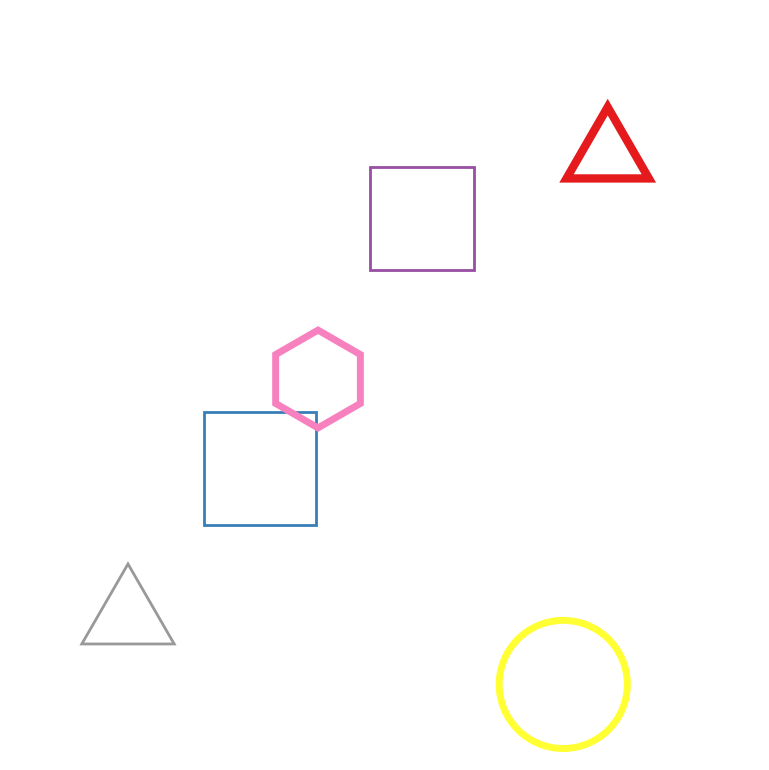[{"shape": "triangle", "thickness": 3, "radius": 0.31, "center": [0.789, 0.799]}, {"shape": "square", "thickness": 1, "radius": 0.37, "center": [0.338, 0.392]}, {"shape": "square", "thickness": 1, "radius": 0.34, "center": [0.548, 0.716]}, {"shape": "circle", "thickness": 2.5, "radius": 0.42, "center": [0.732, 0.111]}, {"shape": "hexagon", "thickness": 2.5, "radius": 0.32, "center": [0.413, 0.508]}, {"shape": "triangle", "thickness": 1, "radius": 0.35, "center": [0.166, 0.198]}]